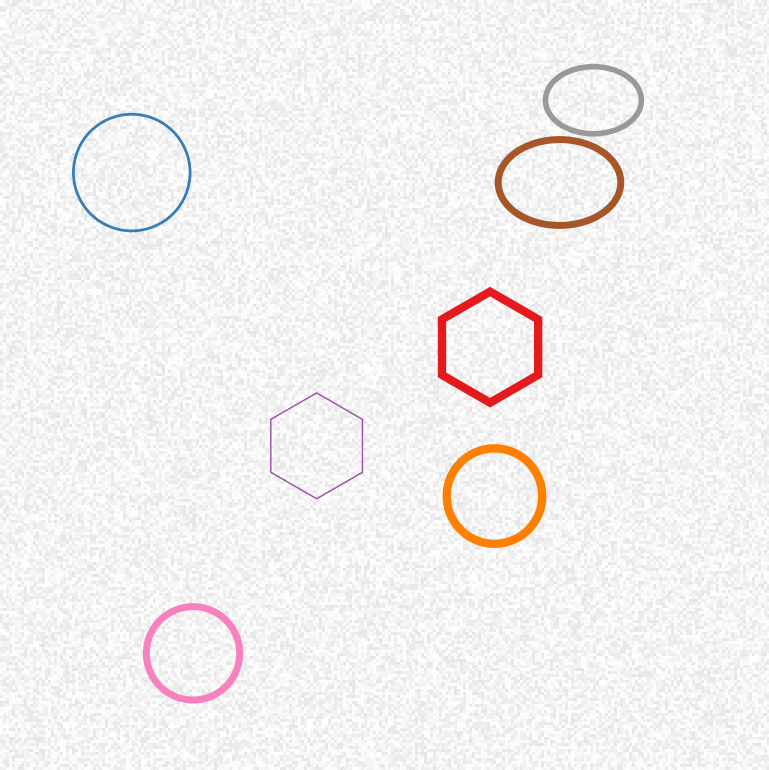[{"shape": "hexagon", "thickness": 3, "radius": 0.36, "center": [0.636, 0.549]}, {"shape": "circle", "thickness": 1, "radius": 0.38, "center": [0.171, 0.776]}, {"shape": "hexagon", "thickness": 0.5, "radius": 0.34, "center": [0.411, 0.421]}, {"shape": "circle", "thickness": 3, "radius": 0.31, "center": [0.642, 0.356]}, {"shape": "oval", "thickness": 2.5, "radius": 0.4, "center": [0.727, 0.763]}, {"shape": "circle", "thickness": 2.5, "radius": 0.3, "center": [0.251, 0.152]}, {"shape": "oval", "thickness": 2, "radius": 0.31, "center": [0.771, 0.87]}]